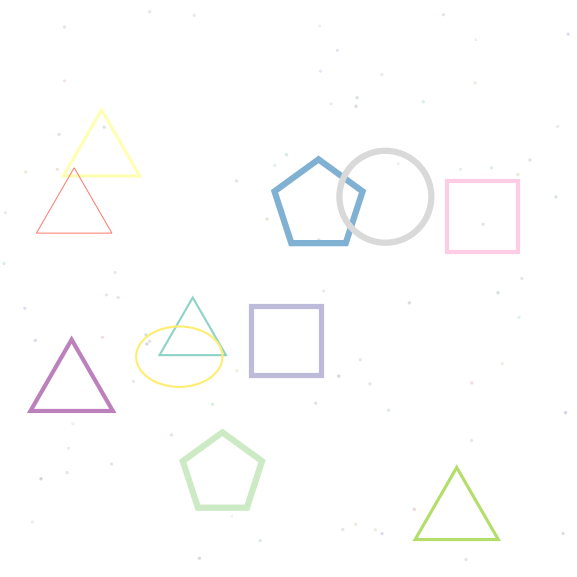[{"shape": "triangle", "thickness": 1, "radius": 0.33, "center": [0.334, 0.417]}, {"shape": "triangle", "thickness": 1.5, "radius": 0.38, "center": [0.176, 0.733]}, {"shape": "square", "thickness": 2.5, "radius": 0.3, "center": [0.495, 0.41]}, {"shape": "triangle", "thickness": 0.5, "radius": 0.38, "center": [0.128, 0.633]}, {"shape": "pentagon", "thickness": 3, "radius": 0.4, "center": [0.552, 0.643]}, {"shape": "triangle", "thickness": 1.5, "radius": 0.42, "center": [0.791, 0.106]}, {"shape": "square", "thickness": 2, "radius": 0.31, "center": [0.836, 0.624]}, {"shape": "circle", "thickness": 3, "radius": 0.4, "center": [0.667, 0.658]}, {"shape": "triangle", "thickness": 2, "radius": 0.41, "center": [0.124, 0.329]}, {"shape": "pentagon", "thickness": 3, "radius": 0.36, "center": [0.385, 0.178]}, {"shape": "oval", "thickness": 1, "radius": 0.37, "center": [0.31, 0.382]}]